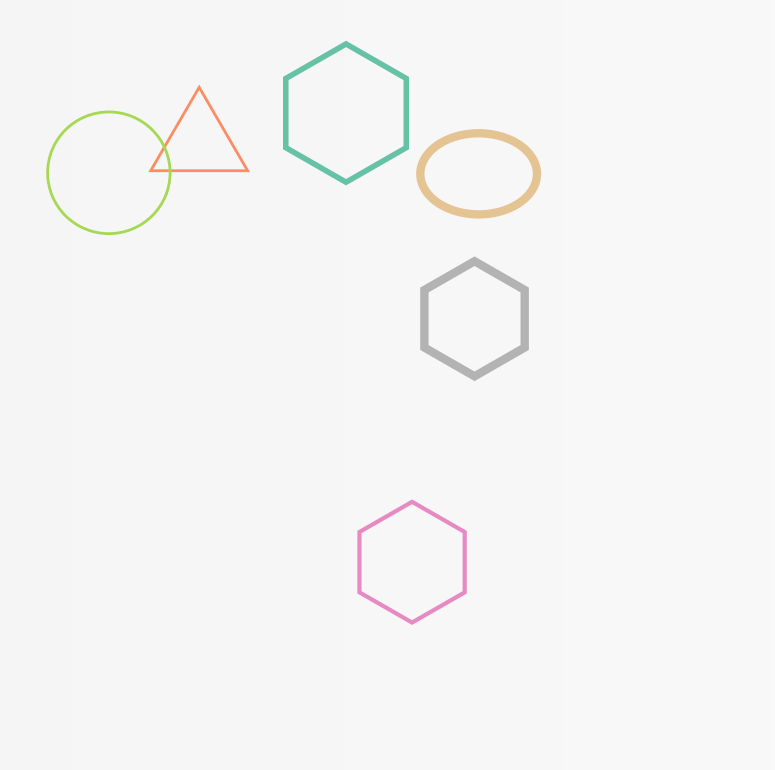[{"shape": "hexagon", "thickness": 2, "radius": 0.45, "center": [0.447, 0.853]}, {"shape": "triangle", "thickness": 1, "radius": 0.36, "center": [0.257, 0.814]}, {"shape": "hexagon", "thickness": 1.5, "radius": 0.39, "center": [0.532, 0.27]}, {"shape": "circle", "thickness": 1, "radius": 0.4, "center": [0.14, 0.776]}, {"shape": "oval", "thickness": 3, "radius": 0.38, "center": [0.618, 0.774]}, {"shape": "hexagon", "thickness": 3, "radius": 0.37, "center": [0.612, 0.586]}]